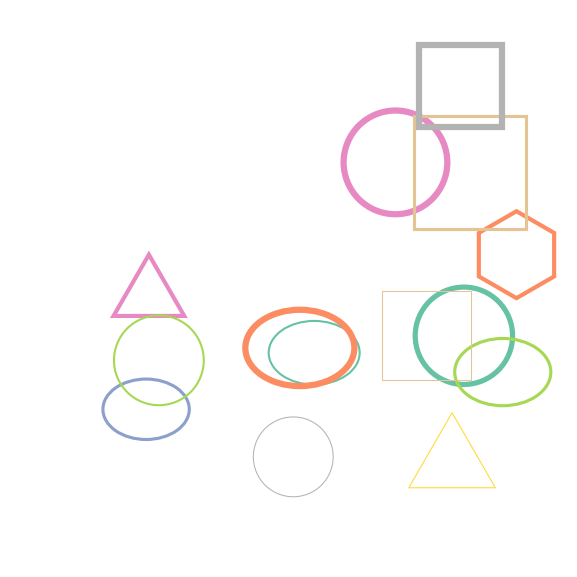[{"shape": "circle", "thickness": 2.5, "radius": 0.42, "center": [0.803, 0.418]}, {"shape": "oval", "thickness": 1, "radius": 0.39, "center": [0.544, 0.388]}, {"shape": "hexagon", "thickness": 2, "radius": 0.38, "center": [0.894, 0.558]}, {"shape": "oval", "thickness": 3, "radius": 0.47, "center": [0.519, 0.397]}, {"shape": "oval", "thickness": 1.5, "radius": 0.37, "center": [0.253, 0.29]}, {"shape": "triangle", "thickness": 2, "radius": 0.35, "center": [0.258, 0.487]}, {"shape": "circle", "thickness": 3, "radius": 0.45, "center": [0.685, 0.718]}, {"shape": "circle", "thickness": 1, "radius": 0.39, "center": [0.275, 0.375]}, {"shape": "oval", "thickness": 1.5, "radius": 0.42, "center": [0.871, 0.355]}, {"shape": "triangle", "thickness": 0.5, "radius": 0.43, "center": [0.783, 0.198]}, {"shape": "square", "thickness": 0.5, "radius": 0.39, "center": [0.738, 0.419]}, {"shape": "square", "thickness": 1.5, "radius": 0.49, "center": [0.813, 0.7]}, {"shape": "circle", "thickness": 0.5, "radius": 0.35, "center": [0.508, 0.208]}, {"shape": "square", "thickness": 3, "radius": 0.36, "center": [0.797, 0.85]}]